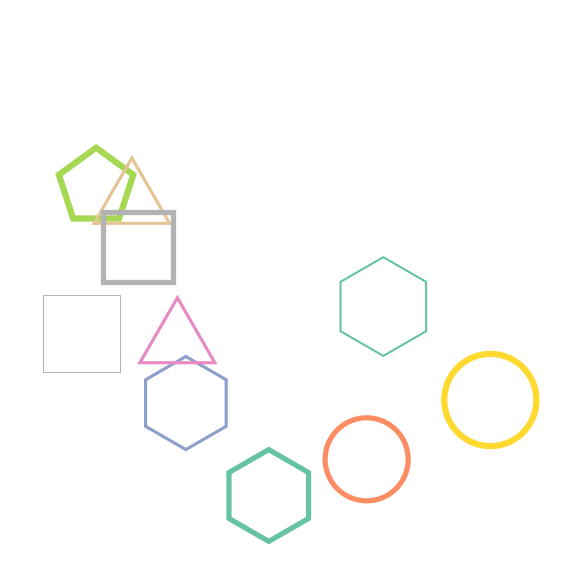[{"shape": "hexagon", "thickness": 1, "radius": 0.43, "center": [0.664, 0.468]}, {"shape": "hexagon", "thickness": 2.5, "radius": 0.4, "center": [0.465, 0.141]}, {"shape": "circle", "thickness": 2.5, "radius": 0.36, "center": [0.635, 0.204]}, {"shape": "hexagon", "thickness": 1.5, "radius": 0.4, "center": [0.322, 0.301]}, {"shape": "triangle", "thickness": 1.5, "radius": 0.37, "center": [0.307, 0.409]}, {"shape": "pentagon", "thickness": 3, "radius": 0.34, "center": [0.166, 0.676]}, {"shape": "circle", "thickness": 3, "radius": 0.4, "center": [0.849, 0.306]}, {"shape": "triangle", "thickness": 1.5, "radius": 0.38, "center": [0.228, 0.65]}, {"shape": "square", "thickness": 0.5, "radius": 0.33, "center": [0.141, 0.422]}, {"shape": "square", "thickness": 2.5, "radius": 0.3, "center": [0.239, 0.571]}]